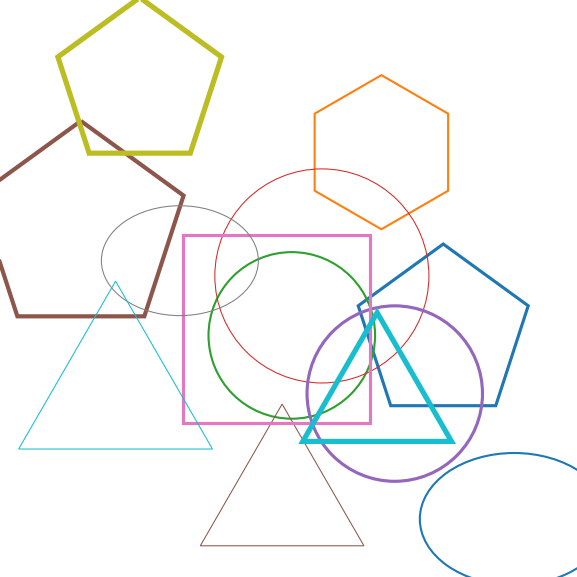[{"shape": "oval", "thickness": 1, "radius": 0.82, "center": [0.89, 0.1]}, {"shape": "pentagon", "thickness": 1.5, "radius": 0.77, "center": [0.767, 0.422]}, {"shape": "hexagon", "thickness": 1, "radius": 0.67, "center": [0.66, 0.736]}, {"shape": "circle", "thickness": 1, "radius": 0.72, "center": [0.505, 0.418]}, {"shape": "circle", "thickness": 0.5, "radius": 0.93, "center": [0.557, 0.521]}, {"shape": "circle", "thickness": 1.5, "radius": 0.76, "center": [0.684, 0.318]}, {"shape": "pentagon", "thickness": 2, "radius": 0.94, "center": [0.14, 0.603]}, {"shape": "triangle", "thickness": 0.5, "radius": 0.82, "center": [0.489, 0.136]}, {"shape": "square", "thickness": 1.5, "radius": 0.81, "center": [0.479, 0.43]}, {"shape": "oval", "thickness": 0.5, "radius": 0.68, "center": [0.311, 0.548]}, {"shape": "pentagon", "thickness": 2.5, "radius": 0.74, "center": [0.242, 0.854]}, {"shape": "triangle", "thickness": 0.5, "radius": 0.97, "center": [0.2, 0.318]}, {"shape": "triangle", "thickness": 2.5, "radius": 0.74, "center": [0.653, 0.309]}]